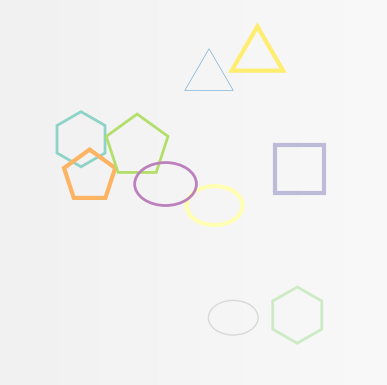[{"shape": "hexagon", "thickness": 2, "radius": 0.36, "center": [0.209, 0.638]}, {"shape": "oval", "thickness": 3, "radius": 0.36, "center": [0.554, 0.466]}, {"shape": "square", "thickness": 3, "radius": 0.31, "center": [0.773, 0.562]}, {"shape": "triangle", "thickness": 0.5, "radius": 0.36, "center": [0.539, 0.801]}, {"shape": "pentagon", "thickness": 3, "radius": 0.35, "center": [0.231, 0.542]}, {"shape": "pentagon", "thickness": 2, "radius": 0.42, "center": [0.354, 0.62]}, {"shape": "oval", "thickness": 1, "radius": 0.32, "center": [0.602, 0.175]}, {"shape": "oval", "thickness": 2, "radius": 0.4, "center": [0.427, 0.522]}, {"shape": "hexagon", "thickness": 2, "radius": 0.37, "center": [0.767, 0.182]}, {"shape": "triangle", "thickness": 3, "radius": 0.38, "center": [0.664, 0.855]}]